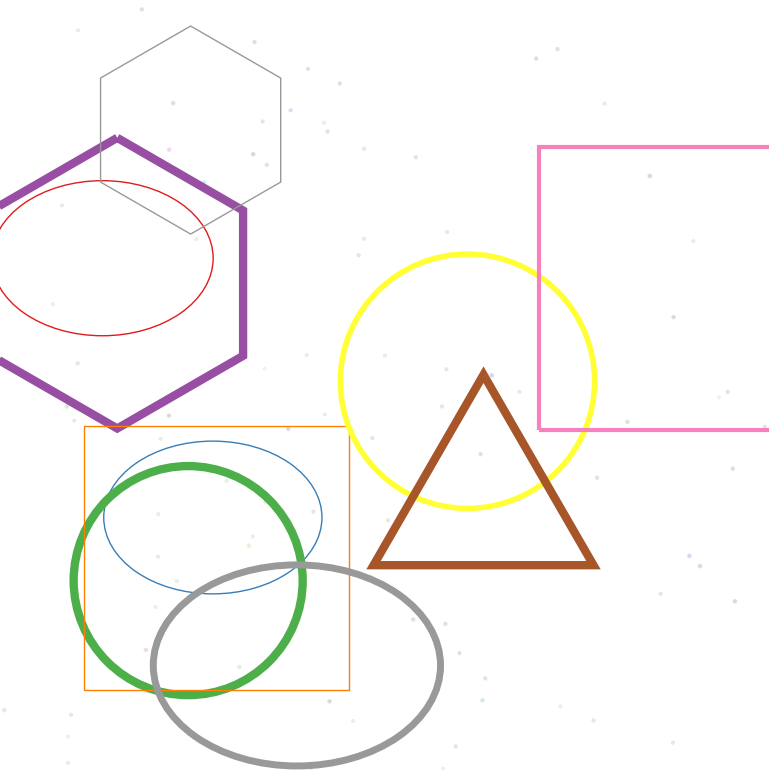[{"shape": "oval", "thickness": 0.5, "radius": 0.72, "center": [0.133, 0.665]}, {"shape": "oval", "thickness": 0.5, "radius": 0.71, "center": [0.276, 0.328]}, {"shape": "circle", "thickness": 3, "radius": 0.74, "center": [0.244, 0.246]}, {"shape": "hexagon", "thickness": 3, "radius": 0.94, "center": [0.152, 0.632]}, {"shape": "square", "thickness": 0.5, "radius": 0.86, "center": [0.281, 0.275]}, {"shape": "circle", "thickness": 2, "radius": 0.83, "center": [0.607, 0.505]}, {"shape": "triangle", "thickness": 3, "radius": 0.82, "center": [0.628, 0.348]}, {"shape": "square", "thickness": 1.5, "radius": 0.92, "center": [0.884, 0.625]}, {"shape": "oval", "thickness": 2.5, "radius": 0.93, "center": [0.386, 0.136]}, {"shape": "hexagon", "thickness": 0.5, "radius": 0.68, "center": [0.248, 0.831]}]